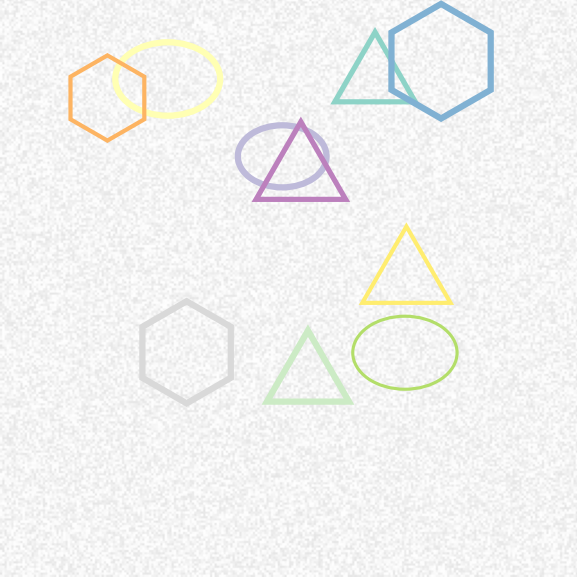[{"shape": "triangle", "thickness": 2.5, "radius": 0.4, "center": [0.649, 0.863]}, {"shape": "oval", "thickness": 3, "radius": 0.45, "center": [0.29, 0.862]}, {"shape": "oval", "thickness": 3, "radius": 0.38, "center": [0.489, 0.728]}, {"shape": "hexagon", "thickness": 3, "radius": 0.5, "center": [0.764, 0.893]}, {"shape": "hexagon", "thickness": 2, "radius": 0.37, "center": [0.186, 0.829]}, {"shape": "oval", "thickness": 1.5, "radius": 0.45, "center": [0.701, 0.388]}, {"shape": "hexagon", "thickness": 3, "radius": 0.44, "center": [0.323, 0.389]}, {"shape": "triangle", "thickness": 2.5, "radius": 0.45, "center": [0.521, 0.699]}, {"shape": "triangle", "thickness": 3, "radius": 0.41, "center": [0.533, 0.345]}, {"shape": "triangle", "thickness": 2, "radius": 0.44, "center": [0.704, 0.519]}]